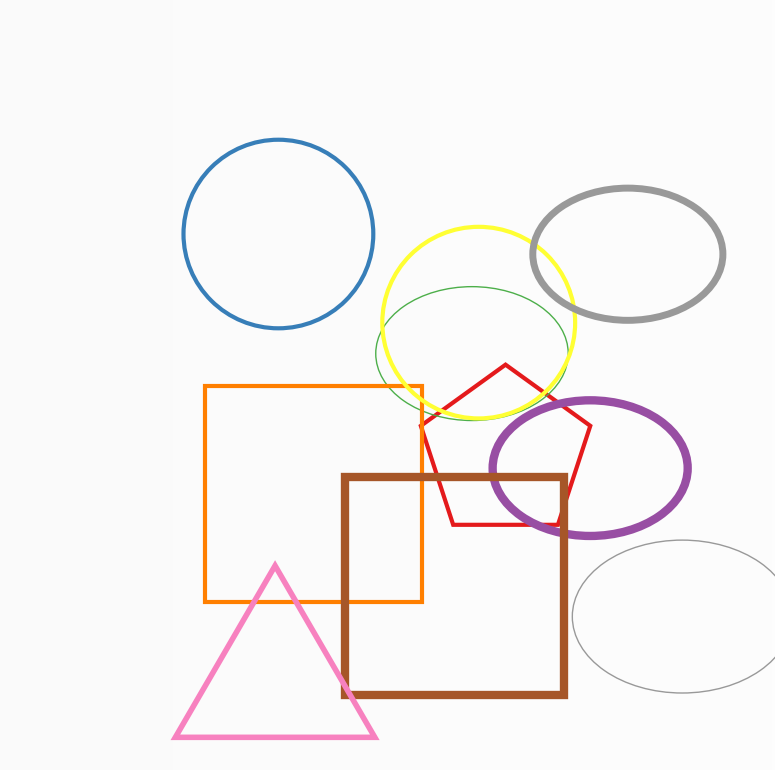[{"shape": "pentagon", "thickness": 1.5, "radius": 0.57, "center": [0.652, 0.411]}, {"shape": "circle", "thickness": 1.5, "radius": 0.61, "center": [0.359, 0.696]}, {"shape": "oval", "thickness": 0.5, "radius": 0.62, "center": [0.609, 0.541]}, {"shape": "oval", "thickness": 3, "radius": 0.63, "center": [0.761, 0.392]}, {"shape": "square", "thickness": 1.5, "radius": 0.7, "center": [0.404, 0.358]}, {"shape": "circle", "thickness": 1.5, "radius": 0.62, "center": [0.618, 0.581]}, {"shape": "square", "thickness": 3, "radius": 0.71, "center": [0.586, 0.239]}, {"shape": "triangle", "thickness": 2, "radius": 0.74, "center": [0.355, 0.117]}, {"shape": "oval", "thickness": 0.5, "radius": 0.71, "center": [0.88, 0.199]}, {"shape": "oval", "thickness": 2.5, "radius": 0.61, "center": [0.81, 0.67]}]